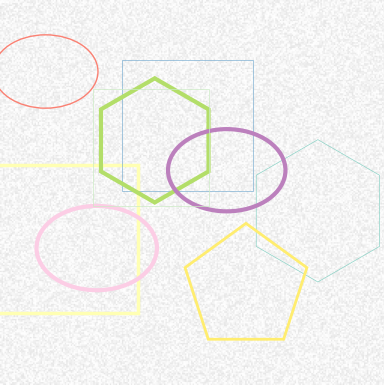[{"shape": "hexagon", "thickness": 0.5, "radius": 0.92, "center": [0.826, 0.452]}, {"shape": "square", "thickness": 2.5, "radius": 0.96, "center": [0.165, 0.38]}, {"shape": "oval", "thickness": 1, "radius": 0.68, "center": [0.118, 0.814]}, {"shape": "square", "thickness": 0.5, "radius": 0.85, "center": [0.487, 0.675]}, {"shape": "hexagon", "thickness": 3, "radius": 0.81, "center": [0.402, 0.635]}, {"shape": "oval", "thickness": 3, "radius": 0.78, "center": [0.251, 0.356]}, {"shape": "oval", "thickness": 3, "radius": 0.76, "center": [0.589, 0.558]}, {"shape": "square", "thickness": 0.5, "radius": 0.76, "center": [0.392, 0.616]}, {"shape": "pentagon", "thickness": 2, "radius": 0.83, "center": [0.639, 0.253]}]